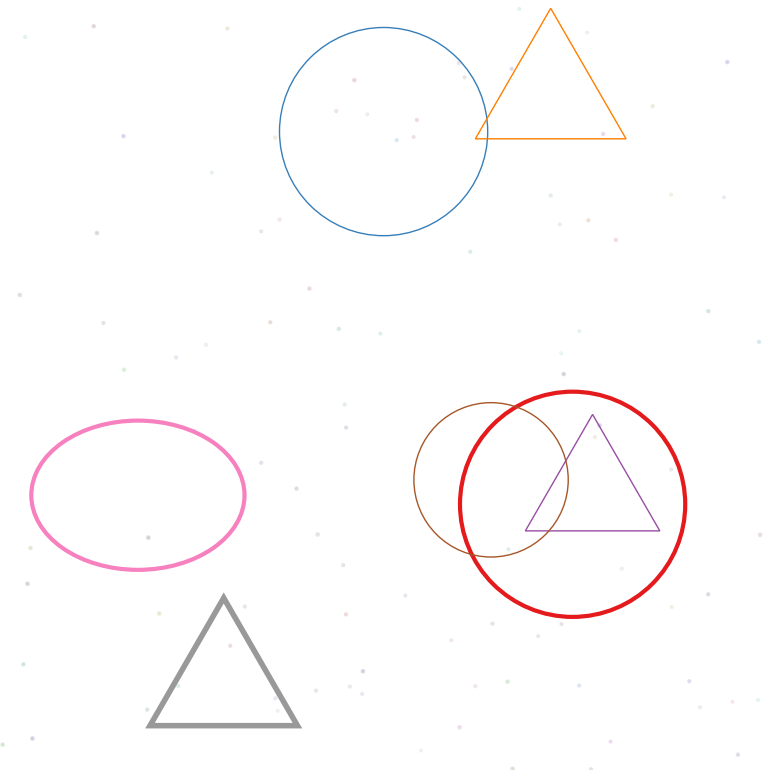[{"shape": "circle", "thickness": 1.5, "radius": 0.73, "center": [0.744, 0.345]}, {"shape": "circle", "thickness": 0.5, "radius": 0.68, "center": [0.498, 0.829]}, {"shape": "triangle", "thickness": 0.5, "radius": 0.5, "center": [0.77, 0.361]}, {"shape": "triangle", "thickness": 0.5, "radius": 0.57, "center": [0.715, 0.876]}, {"shape": "circle", "thickness": 0.5, "radius": 0.5, "center": [0.638, 0.377]}, {"shape": "oval", "thickness": 1.5, "radius": 0.69, "center": [0.179, 0.357]}, {"shape": "triangle", "thickness": 2, "radius": 0.55, "center": [0.291, 0.113]}]